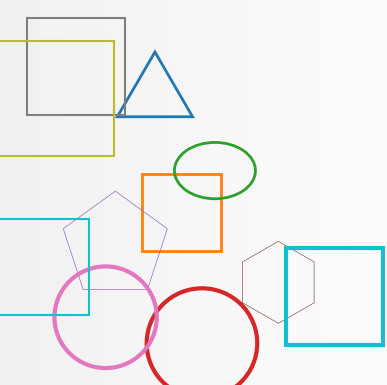[{"shape": "triangle", "thickness": 2, "radius": 0.56, "center": [0.4, 0.753]}, {"shape": "square", "thickness": 2, "radius": 0.5, "center": [0.468, 0.448]}, {"shape": "oval", "thickness": 2, "radius": 0.52, "center": [0.555, 0.557]}, {"shape": "circle", "thickness": 3, "radius": 0.71, "center": [0.521, 0.109]}, {"shape": "pentagon", "thickness": 0.5, "radius": 0.71, "center": [0.298, 0.362]}, {"shape": "hexagon", "thickness": 0.5, "radius": 0.53, "center": [0.718, 0.267]}, {"shape": "circle", "thickness": 3, "radius": 0.66, "center": [0.273, 0.176]}, {"shape": "square", "thickness": 1.5, "radius": 0.63, "center": [0.195, 0.828]}, {"shape": "square", "thickness": 1.5, "radius": 0.75, "center": [0.145, 0.743]}, {"shape": "square", "thickness": 3, "radius": 0.63, "center": [0.862, 0.229]}, {"shape": "square", "thickness": 1.5, "radius": 0.62, "center": [0.106, 0.307]}]